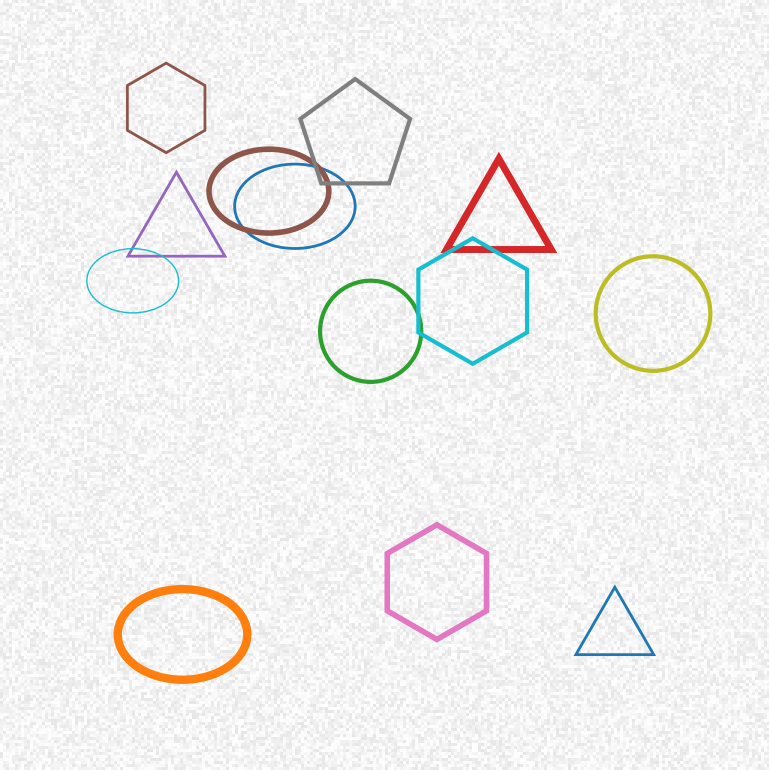[{"shape": "oval", "thickness": 1, "radius": 0.39, "center": [0.383, 0.732]}, {"shape": "triangle", "thickness": 1, "radius": 0.29, "center": [0.798, 0.179]}, {"shape": "oval", "thickness": 3, "radius": 0.42, "center": [0.237, 0.176]}, {"shape": "circle", "thickness": 1.5, "radius": 0.33, "center": [0.481, 0.57]}, {"shape": "triangle", "thickness": 2.5, "radius": 0.39, "center": [0.648, 0.715]}, {"shape": "triangle", "thickness": 1, "radius": 0.36, "center": [0.229, 0.704]}, {"shape": "oval", "thickness": 2, "radius": 0.39, "center": [0.349, 0.752]}, {"shape": "hexagon", "thickness": 1, "radius": 0.29, "center": [0.216, 0.86]}, {"shape": "hexagon", "thickness": 2, "radius": 0.37, "center": [0.567, 0.244]}, {"shape": "pentagon", "thickness": 1.5, "radius": 0.37, "center": [0.461, 0.822]}, {"shape": "circle", "thickness": 1.5, "radius": 0.37, "center": [0.848, 0.593]}, {"shape": "hexagon", "thickness": 1.5, "radius": 0.41, "center": [0.614, 0.609]}, {"shape": "oval", "thickness": 0.5, "radius": 0.3, "center": [0.172, 0.635]}]